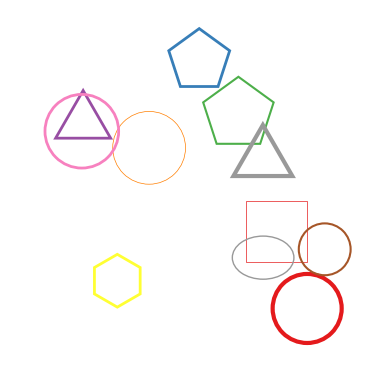[{"shape": "square", "thickness": 0.5, "radius": 0.4, "center": [0.718, 0.399]}, {"shape": "circle", "thickness": 3, "radius": 0.45, "center": [0.798, 0.199]}, {"shape": "pentagon", "thickness": 2, "radius": 0.42, "center": [0.517, 0.843]}, {"shape": "pentagon", "thickness": 1.5, "radius": 0.48, "center": [0.619, 0.704]}, {"shape": "triangle", "thickness": 2, "radius": 0.41, "center": [0.216, 0.682]}, {"shape": "circle", "thickness": 0.5, "radius": 0.47, "center": [0.387, 0.616]}, {"shape": "hexagon", "thickness": 2, "radius": 0.34, "center": [0.305, 0.271]}, {"shape": "circle", "thickness": 1.5, "radius": 0.34, "center": [0.843, 0.352]}, {"shape": "circle", "thickness": 2, "radius": 0.48, "center": [0.213, 0.659]}, {"shape": "triangle", "thickness": 3, "radius": 0.44, "center": [0.683, 0.587]}, {"shape": "oval", "thickness": 1, "radius": 0.4, "center": [0.683, 0.331]}]